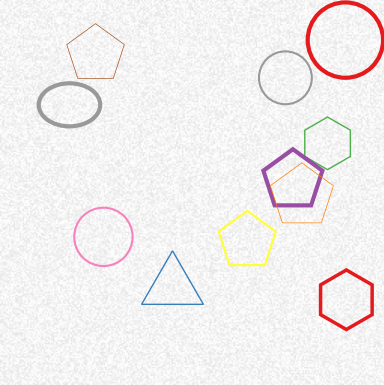[{"shape": "hexagon", "thickness": 2.5, "radius": 0.39, "center": [0.9, 0.221]}, {"shape": "circle", "thickness": 3, "radius": 0.49, "center": [0.897, 0.896]}, {"shape": "triangle", "thickness": 1, "radius": 0.46, "center": [0.448, 0.256]}, {"shape": "hexagon", "thickness": 1, "radius": 0.34, "center": [0.851, 0.628]}, {"shape": "pentagon", "thickness": 3, "radius": 0.4, "center": [0.761, 0.532]}, {"shape": "pentagon", "thickness": 0.5, "radius": 0.43, "center": [0.784, 0.491]}, {"shape": "pentagon", "thickness": 1.5, "radius": 0.39, "center": [0.642, 0.374]}, {"shape": "pentagon", "thickness": 0.5, "radius": 0.39, "center": [0.248, 0.86]}, {"shape": "circle", "thickness": 1.5, "radius": 0.38, "center": [0.269, 0.385]}, {"shape": "oval", "thickness": 3, "radius": 0.4, "center": [0.18, 0.728]}, {"shape": "circle", "thickness": 1.5, "radius": 0.34, "center": [0.741, 0.798]}]